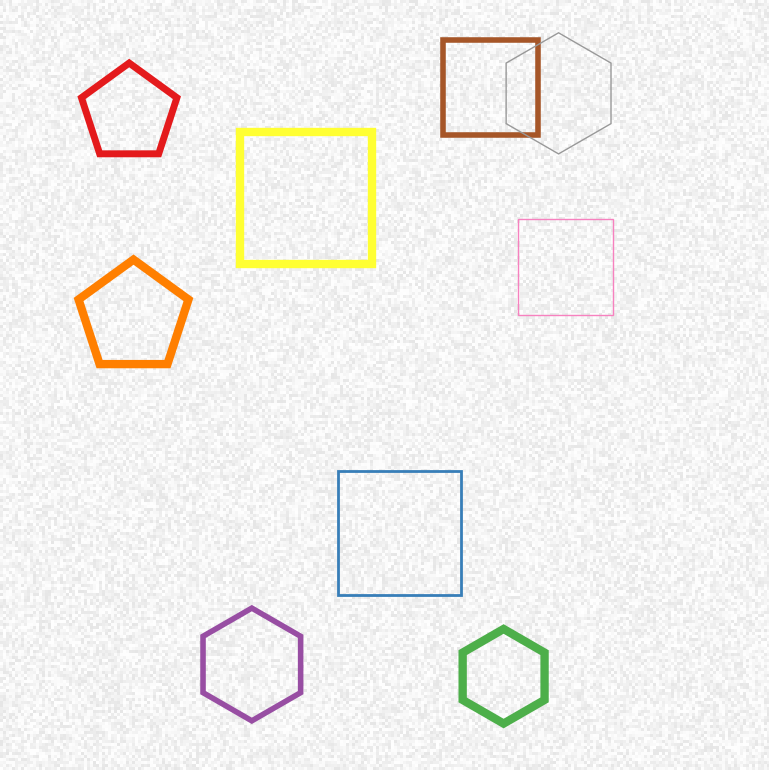[{"shape": "pentagon", "thickness": 2.5, "radius": 0.33, "center": [0.168, 0.853]}, {"shape": "square", "thickness": 1, "radius": 0.4, "center": [0.518, 0.308]}, {"shape": "hexagon", "thickness": 3, "radius": 0.31, "center": [0.654, 0.122]}, {"shape": "hexagon", "thickness": 2, "radius": 0.37, "center": [0.327, 0.137]}, {"shape": "pentagon", "thickness": 3, "radius": 0.38, "center": [0.173, 0.588]}, {"shape": "square", "thickness": 3, "radius": 0.43, "center": [0.397, 0.743]}, {"shape": "square", "thickness": 2, "radius": 0.31, "center": [0.637, 0.886]}, {"shape": "square", "thickness": 0.5, "radius": 0.31, "center": [0.734, 0.653]}, {"shape": "hexagon", "thickness": 0.5, "radius": 0.39, "center": [0.725, 0.879]}]